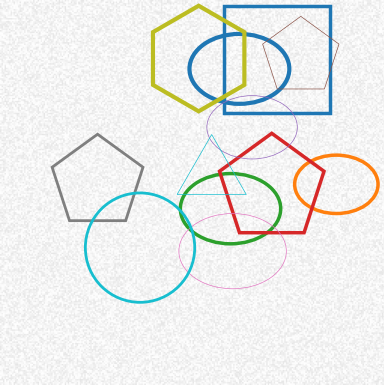[{"shape": "oval", "thickness": 3, "radius": 0.65, "center": [0.622, 0.821]}, {"shape": "square", "thickness": 2.5, "radius": 0.69, "center": [0.72, 0.845]}, {"shape": "oval", "thickness": 2.5, "radius": 0.54, "center": [0.874, 0.521]}, {"shape": "oval", "thickness": 2.5, "radius": 0.65, "center": [0.599, 0.458]}, {"shape": "pentagon", "thickness": 2.5, "radius": 0.71, "center": [0.706, 0.511]}, {"shape": "oval", "thickness": 0.5, "radius": 0.59, "center": [0.655, 0.669]}, {"shape": "pentagon", "thickness": 0.5, "radius": 0.52, "center": [0.781, 0.853]}, {"shape": "oval", "thickness": 0.5, "radius": 0.7, "center": [0.604, 0.348]}, {"shape": "pentagon", "thickness": 2, "radius": 0.62, "center": [0.253, 0.527]}, {"shape": "hexagon", "thickness": 3, "radius": 0.69, "center": [0.516, 0.848]}, {"shape": "circle", "thickness": 2, "radius": 0.71, "center": [0.364, 0.357]}, {"shape": "triangle", "thickness": 0.5, "radius": 0.52, "center": [0.55, 0.547]}]